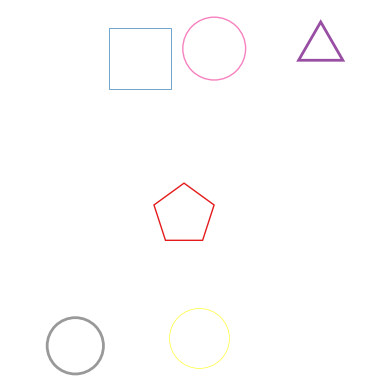[{"shape": "pentagon", "thickness": 1, "radius": 0.41, "center": [0.478, 0.442]}, {"shape": "square", "thickness": 0.5, "radius": 0.4, "center": [0.364, 0.847]}, {"shape": "triangle", "thickness": 2, "radius": 0.33, "center": [0.833, 0.877]}, {"shape": "circle", "thickness": 0.5, "radius": 0.39, "center": [0.518, 0.121]}, {"shape": "circle", "thickness": 1, "radius": 0.41, "center": [0.556, 0.874]}, {"shape": "circle", "thickness": 2, "radius": 0.37, "center": [0.196, 0.102]}]